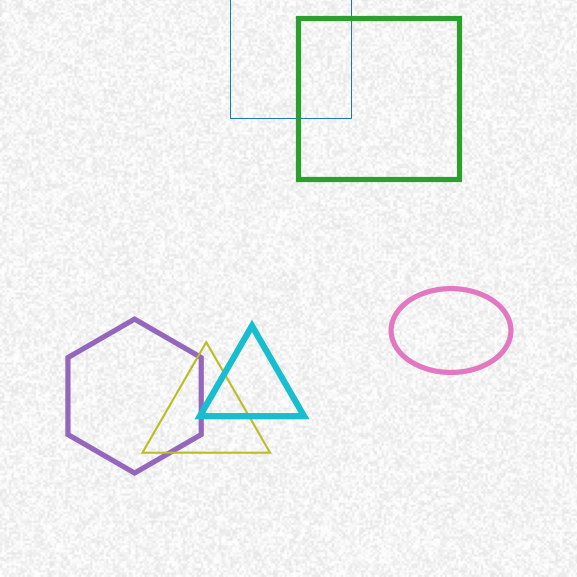[{"shape": "square", "thickness": 0.5, "radius": 0.52, "center": [0.503, 0.899]}, {"shape": "square", "thickness": 2.5, "radius": 0.7, "center": [0.655, 0.829]}, {"shape": "hexagon", "thickness": 2.5, "radius": 0.67, "center": [0.233, 0.313]}, {"shape": "oval", "thickness": 2.5, "radius": 0.52, "center": [0.781, 0.427]}, {"shape": "triangle", "thickness": 1, "radius": 0.64, "center": [0.357, 0.279]}, {"shape": "triangle", "thickness": 3, "radius": 0.52, "center": [0.436, 0.331]}]